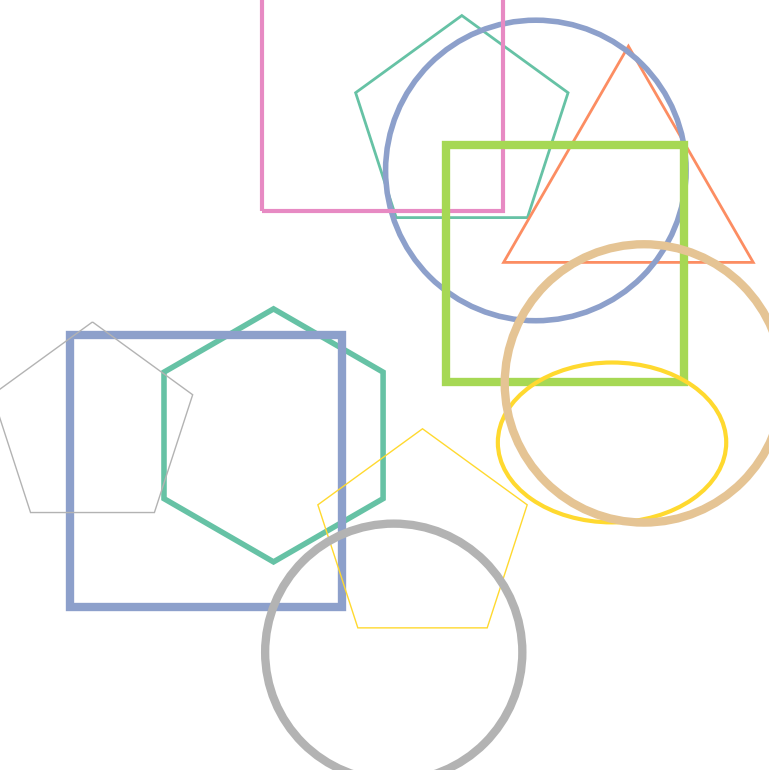[{"shape": "pentagon", "thickness": 1, "radius": 0.73, "center": [0.6, 0.835]}, {"shape": "hexagon", "thickness": 2, "radius": 0.82, "center": [0.355, 0.435]}, {"shape": "triangle", "thickness": 1, "radius": 0.94, "center": [0.816, 0.753]}, {"shape": "square", "thickness": 3, "radius": 0.88, "center": [0.267, 0.389]}, {"shape": "circle", "thickness": 2, "radius": 0.98, "center": [0.696, 0.779]}, {"shape": "square", "thickness": 1.5, "radius": 0.78, "center": [0.497, 0.882]}, {"shape": "square", "thickness": 3, "radius": 0.77, "center": [0.734, 0.658]}, {"shape": "pentagon", "thickness": 0.5, "radius": 0.71, "center": [0.549, 0.3]}, {"shape": "oval", "thickness": 1.5, "radius": 0.74, "center": [0.795, 0.425]}, {"shape": "circle", "thickness": 3, "radius": 0.9, "center": [0.836, 0.502]}, {"shape": "pentagon", "thickness": 0.5, "radius": 0.68, "center": [0.12, 0.445]}, {"shape": "circle", "thickness": 3, "radius": 0.84, "center": [0.511, 0.153]}]